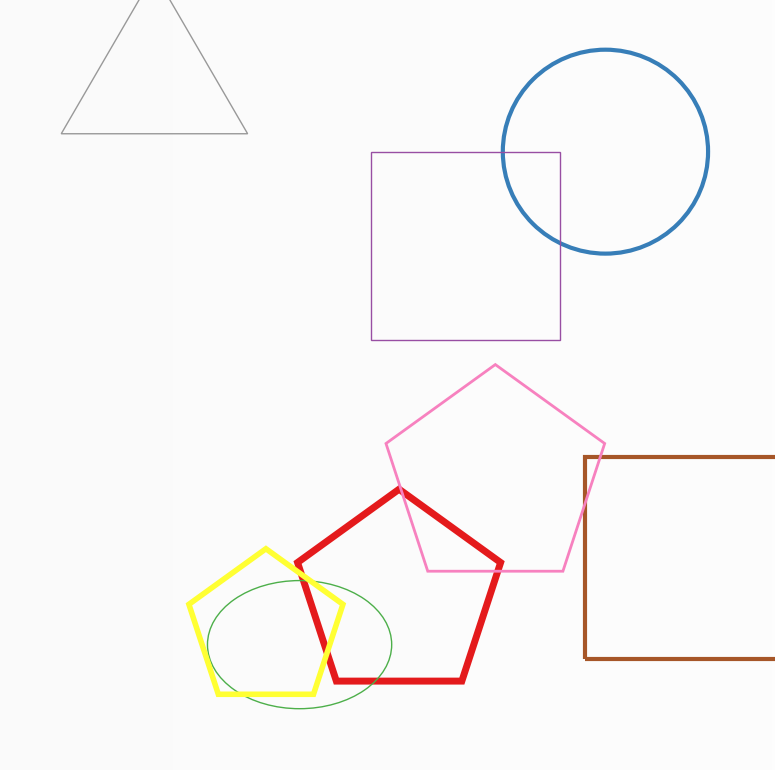[{"shape": "pentagon", "thickness": 2.5, "radius": 0.69, "center": [0.515, 0.227]}, {"shape": "circle", "thickness": 1.5, "radius": 0.66, "center": [0.781, 0.803]}, {"shape": "oval", "thickness": 0.5, "radius": 0.59, "center": [0.387, 0.163]}, {"shape": "square", "thickness": 0.5, "radius": 0.61, "center": [0.601, 0.681]}, {"shape": "pentagon", "thickness": 2, "radius": 0.52, "center": [0.343, 0.183]}, {"shape": "square", "thickness": 1.5, "radius": 0.65, "center": [0.886, 0.275]}, {"shape": "pentagon", "thickness": 1, "radius": 0.74, "center": [0.639, 0.378]}, {"shape": "triangle", "thickness": 0.5, "radius": 0.69, "center": [0.199, 0.896]}]